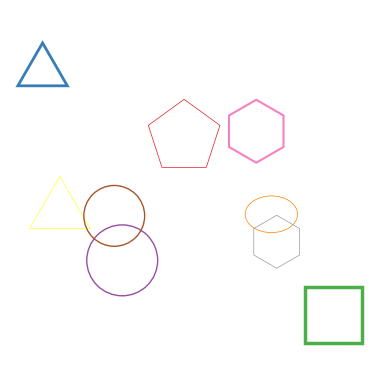[{"shape": "pentagon", "thickness": 0.5, "radius": 0.49, "center": [0.478, 0.644]}, {"shape": "triangle", "thickness": 2, "radius": 0.37, "center": [0.111, 0.814]}, {"shape": "square", "thickness": 2.5, "radius": 0.37, "center": [0.867, 0.182]}, {"shape": "circle", "thickness": 1, "radius": 0.46, "center": [0.317, 0.324]}, {"shape": "oval", "thickness": 0.5, "radius": 0.34, "center": [0.705, 0.443]}, {"shape": "triangle", "thickness": 0.5, "radius": 0.45, "center": [0.155, 0.451]}, {"shape": "circle", "thickness": 1, "radius": 0.39, "center": [0.297, 0.439]}, {"shape": "hexagon", "thickness": 1.5, "radius": 0.41, "center": [0.666, 0.659]}, {"shape": "hexagon", "thickness": 0.5, "radius": 0.34, "center": [0.719, 0.372]}]